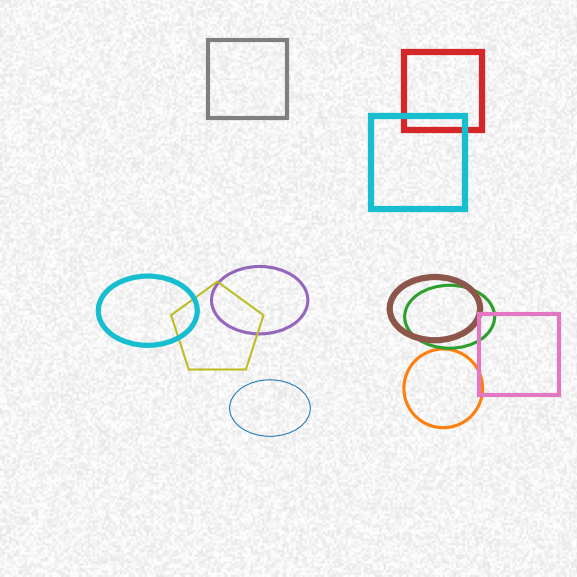[{"shape": "oval", "thickness": 0.5, "radius": 0.35, "center": [0.467, 0.292]}, {"shape": "circle", "thickness": 1.5, "radius": 0.34, "center": [0.768, 0.327]}, {"shape": "oval", "thickness": 1.5, "radius": 0.39, "center": [0.779, 0.451]}, {"shape": "square", "thickness": 3, "radius": 0.34, "center": [0.767, 0.842]}, {"shape": "oval", "thickness": 1.5, "radius": 0.42, "center": [0.45, 0.479]}, {"shape": "oval", "thickness": 3, "radius": 0.39, "center": [0.753, 0.465]}, {"shape": "square", "thickness": 2, "radius": 0.35, "center": [0.899, 0.385]}, {"shape": "square", "thickness": 2, "radius": 0.34, "center": [0.429, 0.862]}, {"shape": "pentagon", "thickness": 1, "radius": 0.42, "center": [0.376, 0.427]}, {"shape": "square", "thickness": 3, "radius": 0.4, "center": [0.724, 0.718]}, {"shape": "oval", "thickness": 2.5, "radius": 0.43, "center": [0.256, 0.461]}]